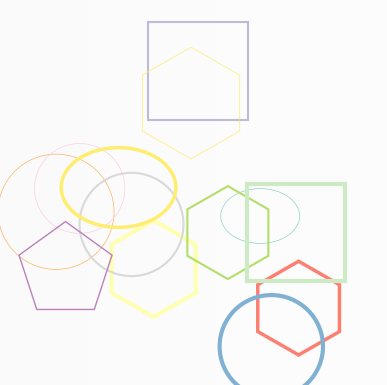[{"shape": "oval", "thickness": 0.5, "radius": 0.51, "center": [0.671, 0.439]}, {"shape": "hexagon", "thickness": 3, "radius": 0.63, "center": [0.397, 0.302]}, {"shape": "square", "thickness": 1.5, "radius": 0.64, "center": [0.511, 0.816]}, {"shape": "hexagon", "thickness": 2.5, "radius": 0.61, "center": [0.771, 0.2]}, {"shape": "circle", "thickness": 3, "radius": 0.67, "center": [0.7, 0.1]}, {"shape": "circle", "thickness": 0.5, "radius": 0.75, "center": [0.145, 0.45]}, {"shape": "hexagon", "thickness": 1.5, "radius": 0.6, "center": [0.588, 0.396]}, {"shape": "circle", "thickness": 0.5, "radius": 0.58, "center": [0.206, 0.511]}, {"shape": "circle", "thickness": 1.5, "radius": 0.67, "center": [0.339, 0.417]}, {"shape": "pentagon", "thickness": 1, "radius": 0.63, "center": [0.169, 0.298]}, {"shape": "square", "thickness": 3, "radius": 0.63, "center": [0.763, 0.396]}, {"shape": "hexagon", "thickness": 0.5, "radius": 0.73, "center": [0.493, 0.732]}, {"shape": "oval", "thickness": 2.5, "radius": 0.74, "center": [0.306, 0.513]}]